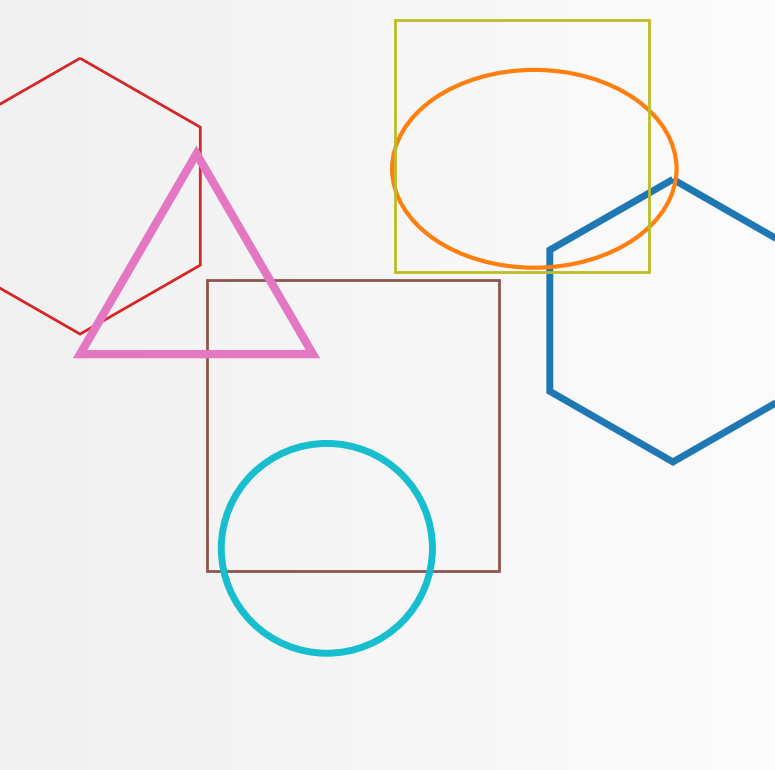[{"shape": "hexagon", "thickness": 2.5, "radius": 0.92, "center": [0.868, 0.584]}, {"shape": "oval", "thickness": 1.5, "radius": 0.92, "center": [0.689, 0.781]}, {"shape": "hexagon", "thickness": 1, "radius": 0.9, "center": [0.103, 0.745]}, {"shape": "square", "thickness": 1, "radius": 0.94, "center": [0.455, 0.447]}, {"shape": "triangle", "thickness": 3, "radius": 0.87, "center": [0.254, 0.627]}, {"shape": "square", "thickness": 1, "radius": 0.82, "center": [0.673, 0.81]}, {"shape": "circle", "thickness": 2.5, "radius": 0.68, "center": [0.422, 0.288]}]